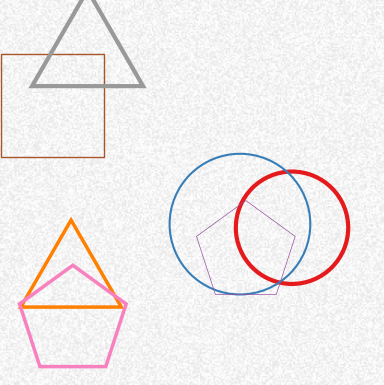[{"shape": "circle", "thickness": 3, "radius": 0.73, "center": [0.758, 0.408]}, {"shape": "circle", "thickness": 1.5, "radius": 0.91, "center": [0.623, 0.418]}, {"shape": "pentagon", "thickness": 0.5, "radius": 0.67, "center": [0.639, 0.344]}, {"shape": "triangle", "thickness": 2.5, "radius": 0.75, "center": [0.185, 0.278]}, {"shape": "square", "thickness": 1, "radius": 0.67, "center": [0.137, 0.726]}, {"shape": "pentagon", "thickness": 2.5, "radius": 0.73, "center": [0.189, 0.166]}, {"shape": "triangle", "thickness": 3, "radius": 0.83, "center": [0.227, 0.86]}]